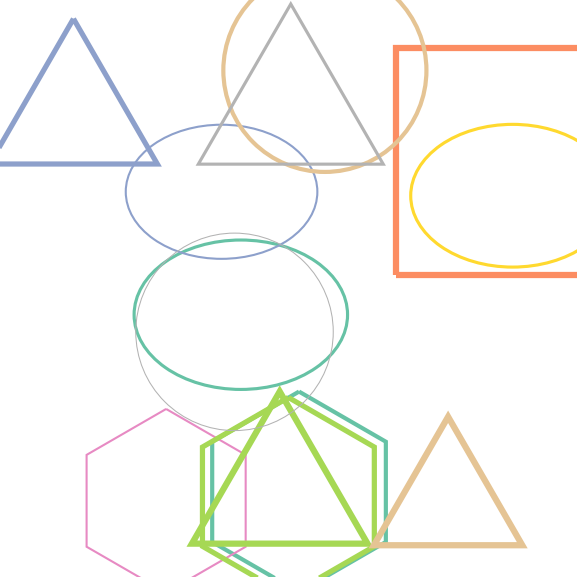[{"shape": "hexagon", "thickness": 2, "radius": 0.87, "center": [0.518, 0.147]}, {"shape": "oval", "thickness": 1.5, "radius": 0.92, "center": [0.417, 0.454]}, {"shape": "square", "thickness": 3, "radius": 0.98, "center": [0.882, 0.719]}, {"shape": "oval", "thickness": 1, "radius": 0.83, "center": [0.384, 0.667]}, {"shape": "triangle", "thickness": 2.5, "radius": 0.84, "center": [0.127, 0.799]}, {"shape": "hexagon", "thickness": 1, "radius": 0.8, "center": [0.288, 0.132]}, {"shape": "hexagon", "thickness": 2.5, "radius": 0.86, "center": [0.499, 0.139]}, {"shape": "triangle", "thickness": 3, "radius": 0.88, "center": [0.484, 0.146]}, {"shape": "oval", "thickness": 1.5, "radius": 0.88, "center": [0.888, 0.66]}, {"shape": "triangle", "thickness": 3, "radius": 0.74, "center": [0.776, 0.129]}, {"shape": "circle", "thickness": 2, "radius": 0.88, "center": [0.563, 0.877]}, {"shape": "triangle", "thickness": 1.5, "radius": 0.92, "center": [0.504, 0.807]}, {"shape": "circle", "thickness": 0.5, "radius": 0.85, "center": [0.406, 0.425]}]